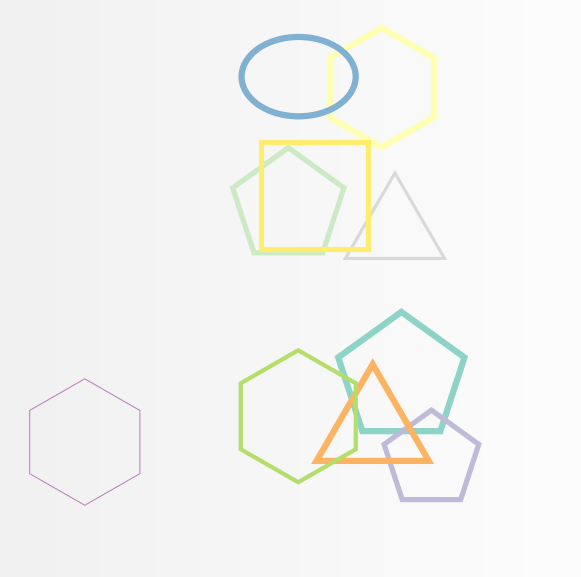[{"shape": "pentagon", "thickness": 3, "radius": 0.57, "center": [0.691, 0.345]}, {"shape": "hexagon", "thickness": 3, "radius": 0.52, "center": [0.657, 0.848]}, {"shape": "pentagon", "thickness": 2.5, "radius": 0.43, "center": [0.742, 0.203]}, {"shape": "oval", "thickness": 3, "radius": 0.49, "center": [0.514, 0.866]}, {"shape": "triangle", "thickness": 3, "radius": 0.56, "center": [0.641, 0.257]}, {"shape": "hexagon", "thickness": 2, "radius": 0.57, "center": [0.513, 0.278]}, {"shape": "triangle", "thickness": 1.5, "radius": 0.49, "center": [0.679, 0.601]}, {"shape": "hexagon", "thickness": 0.5, "radius": 0.55, "center": [0.146, 0.234]}, {"shape": "pentagon", "thickness": 2.5, "radius": 0.5, "center": [0.496, 0.643]}, {"shape": "square", "thickness": 2.5, "radius": 0.46, "center": [0.541, 0.66]}]